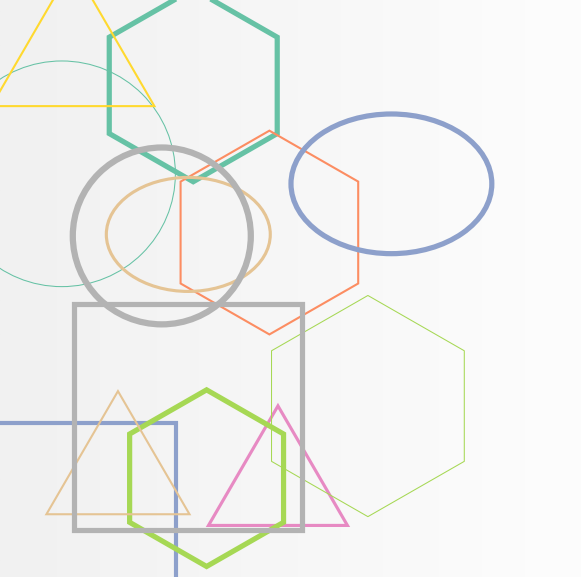[{"shape": "circle", "thickness": 0.5, "radius": 0.98, "center": [0.106, 0.698]}, {"shape": "hexagon", "thickness": 2.5, "radius": 0.83, "center": [0.332, 0.851]}, {"shape": "hexagon", "thickness": 1, "radius": 0.88, "center": [0.463, 0.596]}, {"shape": "oval", "thickness": 2.5, "radius": 0.86, "center": [0.673, 0.681]}, {"shape": "square", "thickness": 2, "radius": 0.78, "center": [0.147, 0.111]}, {"shape": "triangle", "thickness": 1.5, "radius": 0.69, "center": [0.478, 0.158]}, {"shape": "hexagon", "thickness": 2.5, "radius": 0.76, "center": [0.355, 0.171]}, {"shape": "hexagon", "thickness": 0.5, "radius": 0.96, "center": [0.633, 0.296]}, {"shape": "triangle", "thickness": 1, "radius": 0.81, "center": [0.125, 0.896]}, {"shape": "oval", "thickness": 1.5, "radius": 0.71, "center": [0.324, 0.593]}, {"shape": "triangle", "thickness": 1, "radius": 0.71, "center": [0.203, 0.18]}, {"shape": "square", "thickness": 2.5, "radius": 0.98, "center": [0.323, 0.277]}, {"shape": "circle", "thickness": 3, "radius": 0.77, "center": [0.278, 0.591]}]